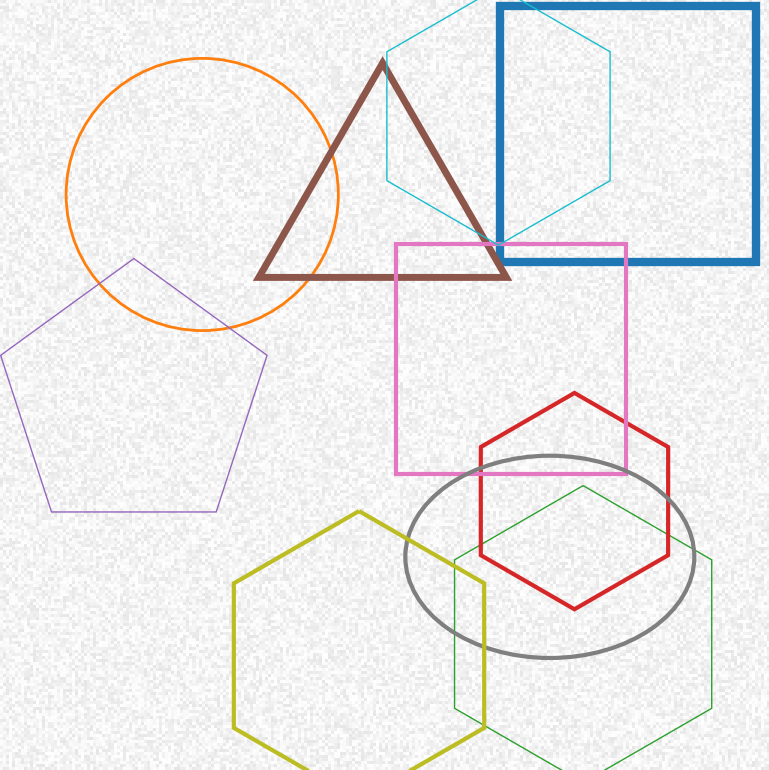[{"shape": "square", "thickness": 3, "radius": 0.83, "center": [0.815, 0.826]}, {"shape": "circle", "thickness": 1, "radius": 0.88, "center": [0.263, 0.747]}, {"shape": "hexagon", "thickness": 0.5, "radius": 0.96, "center": [0.757, 0.177]}, {"shape": "hexagon", "thickness": 1.5, "radius": 0.7, "center": [0.746, 0.349]}, {"shape": "pentagon", "thickness": 0.5, "radius": 0.91, "center": [0.174, 0.482]}, {"shape": "triangle", "thickness": 2.5, "radius": 0.93, "center": [0.497, 0.733]}, {"shape": "square", "thickness": 1.5, "radius": 0.75, "center": [0.663, 0.533]}, {"shape": "oval", "thickness": 1.5, "radius": 0.94, "center": [0.714, 0.277]}, {"shape": "hexagon", "thickness": 1.5, "radius": 0.94, "center": [0.466, 0.149]}, {"shape": "hexagon", "thickness": 0.5, "radius": 0.84, "center": [0.647, 0.849]}]